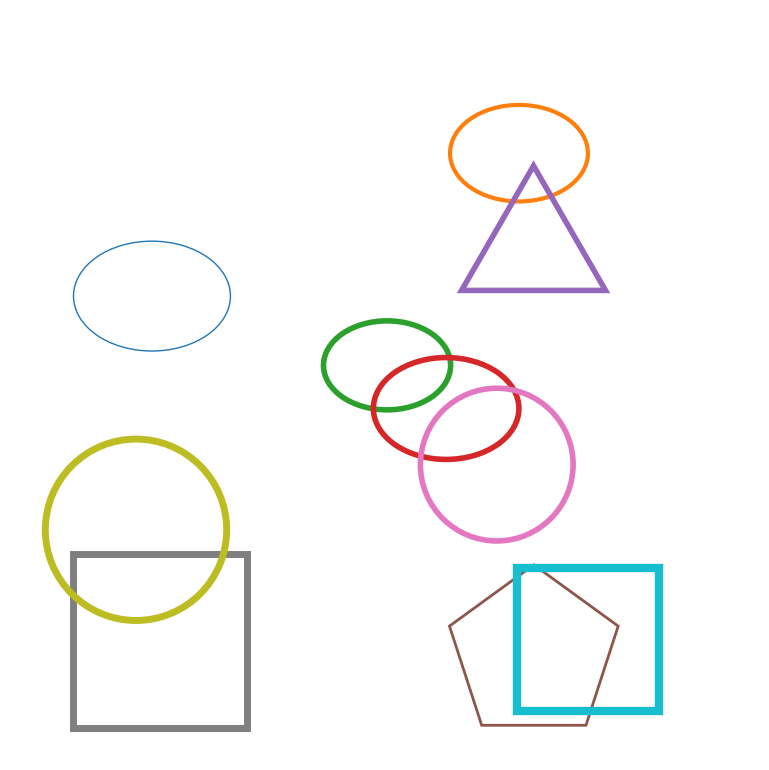[{"shape": "oval", "thickness": 0.5, "radius": 0.51, "center": [0.197, 0.615]}, {"shape": "oval", "thickness": 1.5, "radius": 0.45, "center": [0.674, 0.801]}, {"shape": "oval", "thickness": 2, "radius": 0.41, "center": [0.503, 0.526]}, {"shape": "oval", "thickness": 2, "radius": 0.47, "center": [0.579, 0.47]}, {"shape": "triangle", "thickness": 2, "radius": 0.54, "center": [0.693, 0.677]}, {"shape": "pentagon", "thickness": 1, "radius": 0.58, "center": [0.693, 0.151]}, {"shape": "circle", "thickness": 2, "radius": 0.5, "center": [0.645, 0.397]}, {"shape": "square", "thickness": 2.5, "radius": 0.57, "center": [0.208, 0.167]}, {"shape": "circle", "thickness": 2.5, "radius": 0.59, "center": [0.177, 0.312]}, {"shape": "square", "thickness": 3, "radius": 0.46, "center": [0.764, 0.169]}]